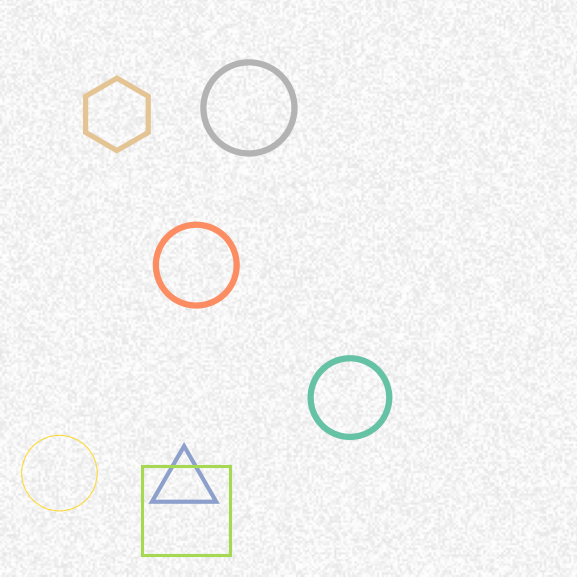[{"shape": "circle", "thickness": 3, "radius": 0.34, "center": [0.606, 0.311]}, {"shape": "circle", "thickness": 3, "radius": 0.35, "center": [0.34, 0.54]}, {"shape": "triangle", "thickness": 2, "radius": 0.32, "center": [0.319, 0.162]}, {"shape": "square", "thickness": 1.5, "radius": 0.38, "center": [0.322, 0.115]}, {"shape": "circle", "thickness": 0.5, "radius": 0.33, "center": [0.103, 0.18]}, {"shape": "hexagon", "thickness": 2.5, "radius": 0.31, "center": [0.202, 0.801]}, {"shape": "circle", "thickness": 3, "radius": 0.39, "center": [0.431, 0.812]}]